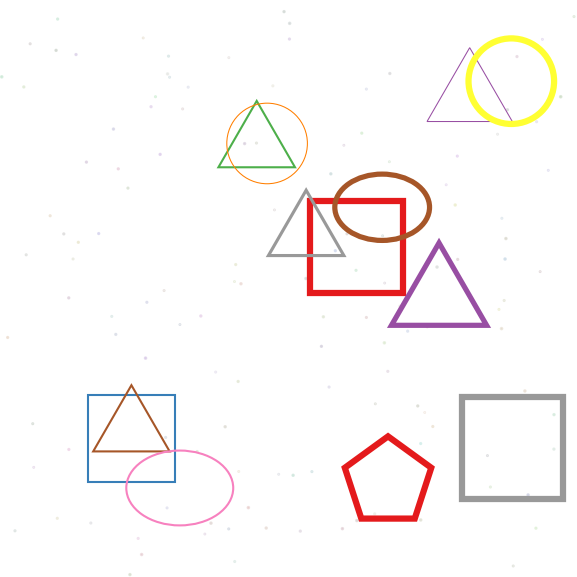[{"shape": "pentagon", "thickness": 3, "radius": 0.39, "center": [0.672, 0.165]}, {"shape": "square", "thickness": 3, "radius": 0.4, "center": [0.617, 0.572]}, {"shape": "square", "thickness": 1, "radius": 0.37, "center": [0.228, 0.24]}, {"shape": "triangle", "thickness": 1, "radius": 0.38, "center": [0.445, 0.748]}, {"shape": "triangle", "thickness": 2.5, "radius": 0.48, "center": [0.76, 0.483]}, {"shape": "triangle", "thickness": 0.5, "radius": 0.43, "center": [0.813, 0.831]}, {"shape": "circle", "thickness": 0.5, "radius": 0.35, "center": [0.463, 0.751]}, {"shape": "circle", "thickness": 3, "radius": 0.37, "center": [0.885, 0.859]}, {"shape": "oval", "thickness": 2.5, "radius": 0.41, "center": [0.662, 0.64]}, {"shape": "triangle", "thickness": 1, "radius": 0.38, "center": [0.228, 0.256]}, {"shape": "oval", "thickness": 1, "radius": 0.46, "center": [0.311, 0.154]}, {"shape": "square", "thickness": 3, "radius": 0.44, "center": [0.887, 0.223]}, {"shape": "triangle", "thickness": 1.5, "radius": 0.38, "center": [0.53, 0.594]}]